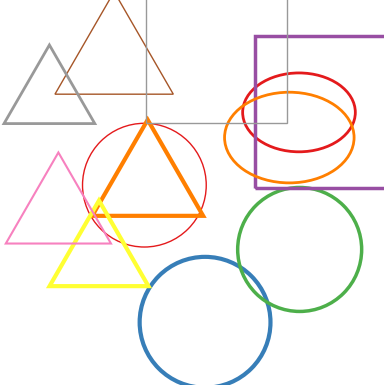[{"shape": "circle", "thickness": 1, "radius": 0.8, "center": [0.375, 0.519]}, {"shape": "oval", "thickness": 2, "radius": 0.73, "center": [0.777, 0.708]}, {"shape": "circle", "thickness": 3, "radius": 0.85, "center": [0.533, 0.163]}, {"shape": "circle", "thickness": 2.5, "radius": 0.81, "center": [0.778, 0.352]}, {"shape": "square", "thickness": 2.5, "radius": 0.99, "center": [0.858, 0.71]}, {"shape": "oval", "thickness": 2, "radius": 0.84, "center": [0.751, 0.643]}, {"shape": "triangle", "thickness": 3, "radius": 0.83, "center": [0.384, 0.523]}, {"shape": "triangle", "thickness": 3, "radius": 0.74, "center": [0.257, 0.331]}, {"shape": "triangle", "thickness": 1, "radius": 0.89, "center": [0.296, 0.844]}, {"shape": "triangle", "thickness": 1.5, "radius": 0.79, "center": [0.152, 0.446]}, {"shape": "square", "thickness": 1, "radius": 0.91, "center": [0.563, 0.864]}, {"shape": "triangle", "thickness": 2, "radius": 0.68, "center": [0.128, 0.747]}]